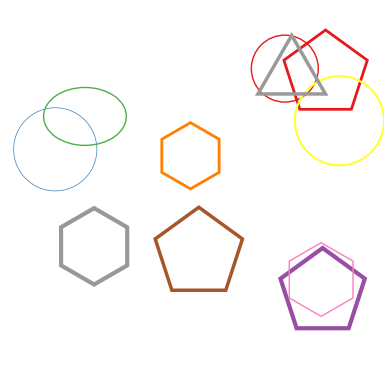[{"shape": "circle", "thickness": 1, "radius": 0.43, "center": [0.74, 0.822]}, {"shape": "pentagon", "thickness": 2, "radius": 0.57, "center": [0.846, 0.808]}, {"shape": "circle", "thickness": 0.5, "radius": 0.54, "center": [0.144, 0.612]}, {"shape": "oval", "thickness": 1, "radius": 0.54, "center": [0.221, 0.698]}, {"shape": "pentagon", "thickness": 3, "radius": 0.58, "center": [0.838, 0.241]}, {"shape": "hexagon", "thickness": 2, "radius": 0.43, "center": [0.495, 0.595]}, {"shape": "circle", "thickness": 1.5, "radius": 0.58, "center": [0.882, 0.686]}, {"shape": "pentagon", "thickness": 2.5, "radius": 0.6, "center": [0.516, 0.342]}, {"shape": "hexagon", "thickness": 1, "radius": 0.48, "center": [0.834, 0.274]}, {"shape": "hexagon", "thickness": 3, "radius": 0.5, "center": [0.244, 0.36]}, {"shape": "triangle", "thickness": 2.5, "radius": 0.51, "center": [0.758, 0.807]}]